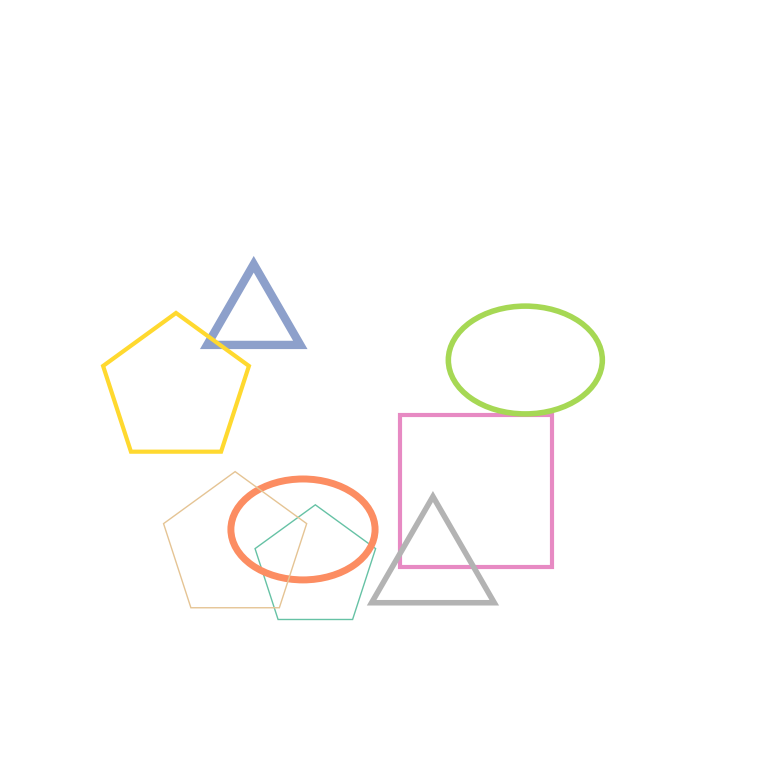[{"shape": "pentagon", "thickness": 0.5, "radius": 0.41, "center": [0.41, 0.262]}, {"shape": "oval", "thickness": 2.5, "radius": 0.47, "center": [0.393, 0.312]}, {"shape": "triangle", "thickness": 3, "radius": 0.35, "center": [0.33, 0.587]}, {"shape": "square", "thickness": 1.5, "radius": 0.49, "center": [0.618, 0.363]}, {"shape": "oval", "thickness": 2, "radius": 0.5, "center": [0.682, 0.532]}, {"shape": "pentagon", "thickness": 1.5, "radius": 0.5, "center": [0.229, 0.494]}, {"shape": "pentagon", "thickness": 0.5, "radius": 0.49, "center": [0.305, 0.29]}, {"shape": "triangle", "thickness": 2, "radius": 0.46, "center": [0.562, 0.263]}]